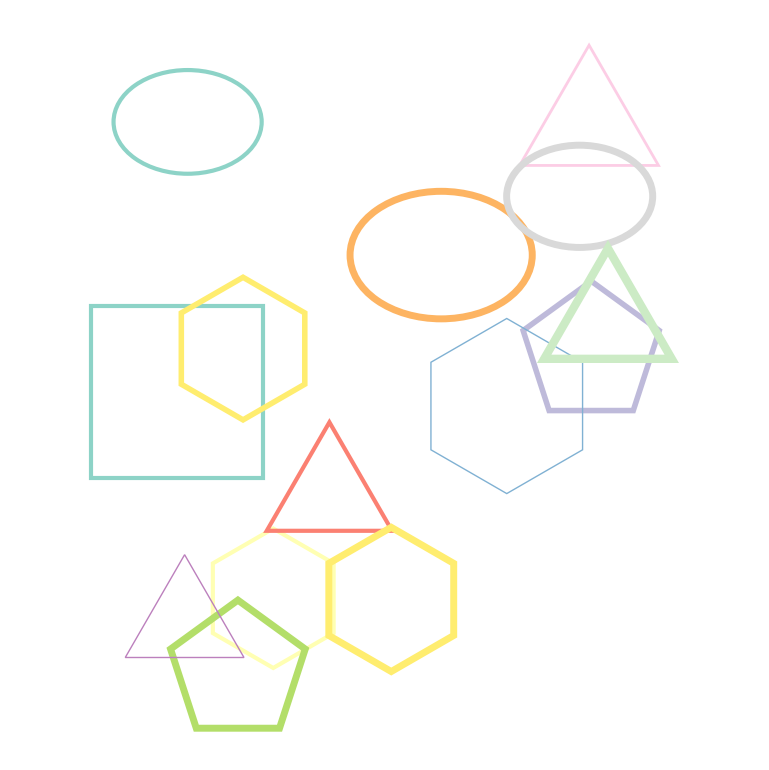[{"shape": "oval", "thickness": 1.5, "radius": 0.48, "center": [0.244, 0.842]}, {"shape": "square", "thickness": 1.5, "radius": 0.56, "center": [0.23, 0.491]}, {"shape": "hexagon", "thickness": 1.5, "radius": 0.45, "center": [0.355, 0.223]}, {"shape": "pentagon", "thickness": 2, "radius": 0.46, "center": [0.768, 0.542]}, {"shape": "triangle", "thickness": 1.5, "radius": 0.47, "center": [0.428, 0.358]}, {"shape": "hexagon", "thickness": 0.5, "radius": 0.57, "center": [0.658, 0.473]}, {"shape": "oval", "thickness": 2.5, "radius": 0.59, "center": [0.573, 0.669]}, {"shape": "pentagon", "thickness": 2.5, "radius": 0.46, "center": [0.309, 0.129]}, {"shape": "triangle", "thickness": 1, "radius": 0.52, "center": [0.765, 0.837]}, {"shape": "oval", "thickness": 2.5, "radius": 0.47, "center": [0.753, 0.745]}, {"shape": "triangle", "thickness": 0.5, "radius": 0.45, "center": [0.24, 0.191]}, {"shape": "triangle", "thickness": 3, "radius": 0.48, "center": [0.79, 0.582]}, {"shape": "hexagon", "thickness": 2, "radius": 0.46, "center": [0.316, 0.547]}, {"shape": "hexagon", "thickness": 2.5, "radius": 0.47, "center": [0.508, 0.222]}]